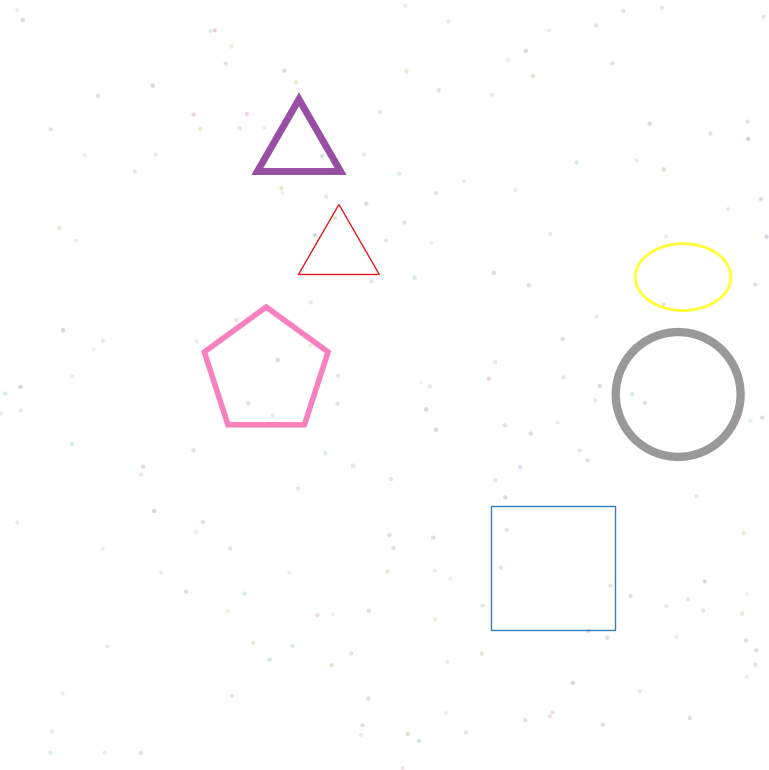[{"shape": "triangle", "thickness": 0.5, "radius": 0.3, "center": [0.44, 0.674]}, {"shape": "square", "thickness": 0.5, "radius": 0.4, "center": [0.718, 0.262]}, {"shape": "triangle", "thickness": 2.5, "radius": 0.31, "center": [0.388, 0.809]}, {"shape": "oval", "thickness": 1, "radius": 0.31, "center": [0.887, 0.64]}, {"shape": "pentagon", "thickness": 2, "radius": 0.42, "center": [0.346, 0.517]}, {"shape": "circle", "thickness": 3, "radius": 0.41, "center": [0.881, 0.488]}]